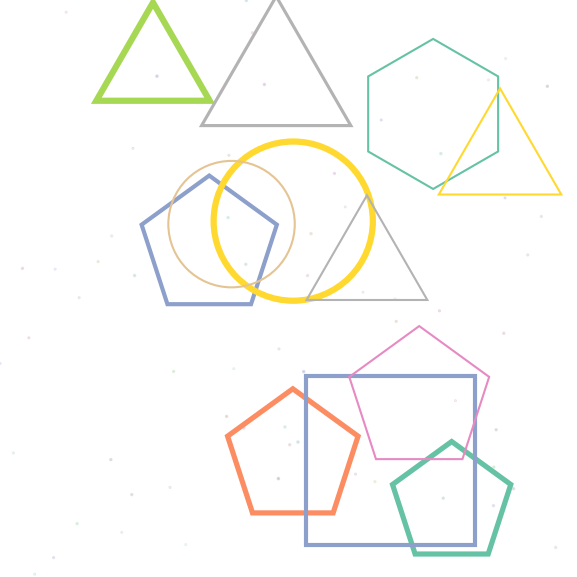[{"shape": "pentagon", "thickness": 2.5, "radius": 0.54, "center": [0.782, 0.127]}, {"shape": "hexagon", "thickness": 1, "radius": 0.65, "center": [0.75, 0.802]}, {"shape": "pentagon", "thickness": 2.5, "radius": 0.59, "center": [0.507, 0.207]}, {"shape": "pentagon", "thickness": 2, "radius": 0.62, "center": [0.362, 0.572]}, {"shape": "square", "thickness": 2, "radius": 0.73, "center": [0.676, 0.202]}, {"shape": "pentagon", "thickness": 1, "radius": 0.64, "center": [0.726, 0.307]}, {"shape": "triangle", "thickness": 3, "radius": 0.57, "center": [0.265, 0.881]}, {"shape": "circle", "thickness": 3, "radius": 0.69, "center": [0.508, 0.616]}, {"shape": "triangle", "thickness": 1, "radius": 0.61, "center": [0.866, 0.724]}, {"shape": "circle", "thickness": 1, "radius": 0.55, "center": [0.401, 0.611]}, {"shape": "triangle", "thickness": 1.5, "radius": 0.75, "center": [0.478, 0.856]}, {"shape": "triangle", "thickness": 1, "radius": 0.6, "center": [0.635, 0.54]}]